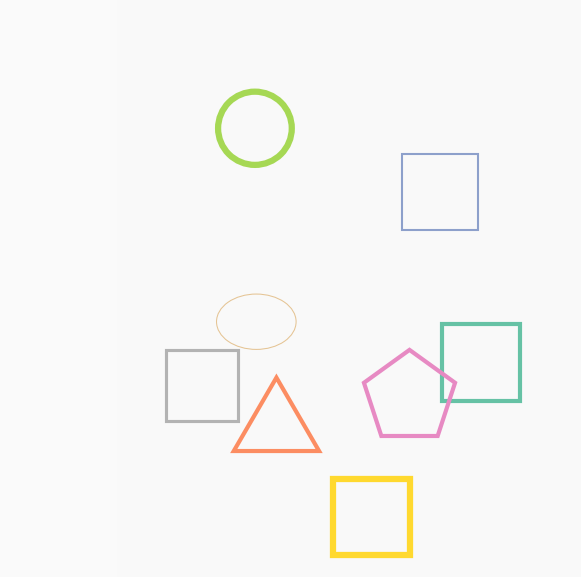[{"shape": "square", "thickness": 2, "radius": 0.34, "center": [0.828, 0.371]}, {"shape": "triangle", "thickness": 2, "radius": 0.42, "center": [0.476, 0.261]}, {"shape": "square", "thickness": 1, "radius": 0.33, "center": [0.757, 0.667]}, {"shape": "pentagon", "thickness": 2, "radius": 0.41, "center": [0.705, 0.311]}, {"shape": "circle", "thickness": 3, "radius": 0.32, "center": [0.439, 0.777]}, {"shape": "square", "thickness": 3, "radius": 0.33, "center": [0.64, 0.104]}, {"shape": "oval", "thickness": 0.5, "radius": 0.34, "center": [0.441, 0.442]}, {"shape": "square", "thickness": 1.5, "radius": 0.31, "center": [0.348, 0.331]}]